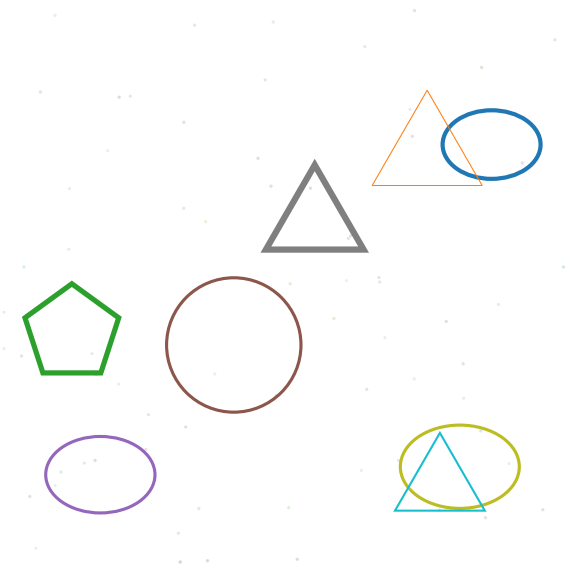[{"shape": "oval", "thickness": 2, "radius": 0.42, "center": [0.851, 0.749]}, {"shape": "triangle", "thickness": 0.5, "radius": 0.55, "center": [0.74, 0.733]}, {"shape": "pentagon", "thickness": 2.5, "radius": 0.43, "center": [0.124, 0.422]}, {"shape": "oval", "thickness": 1.5, "radius": 0.47, "center": [0.174, 0.177]}, {"shape": "circle", "thickness": 1.5, "radius": 0.58, "center": [0.405, 0.402]}, {"shape": "triangle", "thickness": 3, "radius": 0.49, "center": [0.545, 0.616]}, {"shape": "oval", "thickness": 1.5, "radius": 0.52, "center": [0.796, 0.191]}, {"shape": "triangle", "thickness": 1, "radius": 0.45, "center": [0.762, 0.16]}]